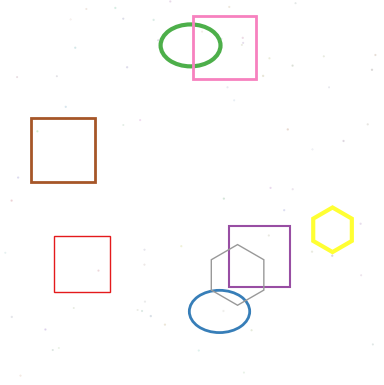[{"shape": "square", "thickness": 1, "radius": 0.37, "center": [0.213, 0.314]}, {"shape": "oval", "thickness": 2, "radius": 0.39, "center": [0.57, 0.191]}, {"shape": "oval", "thickness": 3, "radius": 0.39, "center": [0.495, 0.882]}, {"shape": "square", "thickness": 1.5, "radius": 0.4, "center": [0.673, 0.334]}, {"shape": "hexagon", "thickness": 3, "radius": 0.29, "center": [0.864, 0.403]}, {"shape": "square", "thickness": 2, "radius": 0.42, "center": [0.163, 0.61]}, {"shape": "square", "thickness": 2, "radius": 0.41, "center": [0.583, 0.876]}, {"shape": "hexagon", "thickness": 1, "radius": 0.39, "center": [0.617, 0.286]}]